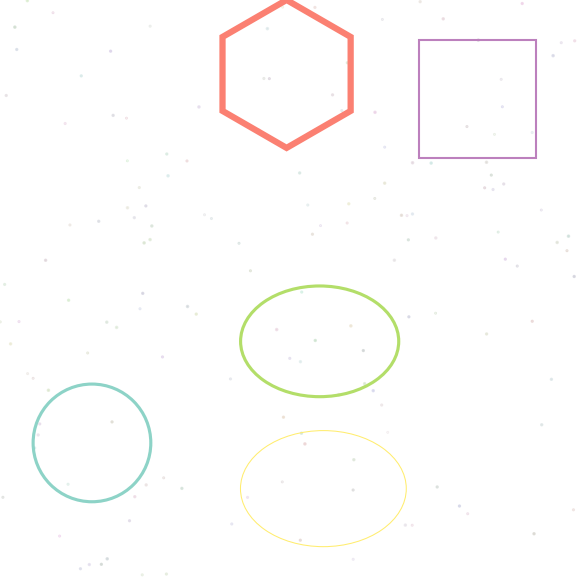[{"shape": "circle", "thickness": 1.5, "radius": 0.51, "center": [0.159, 0.232]}, {"shape": "hexagon", "thickness": 3, "radius": 0.64, "center": [0.496, 0.871]}, {"shape": "oval", "thickness": 1.5, "radius": 0.68, "center": [0.554, 0.408]}, {"shape": "square", "thickness": 1, "radius": 0.51, "center": [0.827, 0.827]}, {"shape": "oval", "thickness": 0.5, "radius": 0.72, "center": [0.56, 0.153]}]